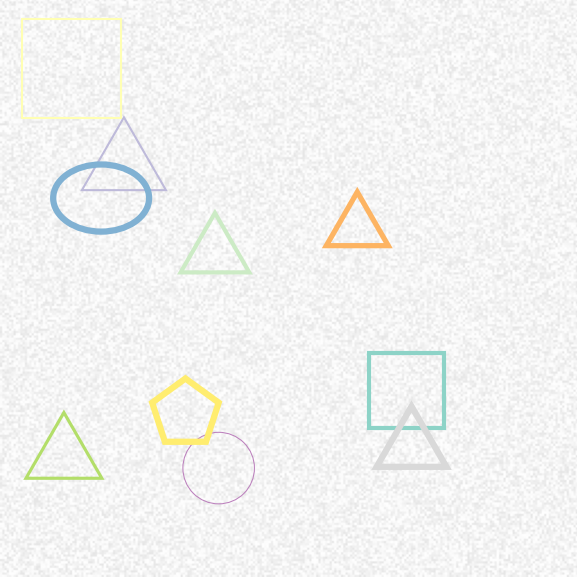[{"shape": "square", "thickness": 2, "radius": 0.33, "center": [0.704, 0.323]}, {"shape": "square", "thickness": 1, "radius": 0.43, "center": [0.124, 0.881]}, {"shape": "triangle", "thickness": 1, "radius": 0.42, "center": [0.215, 0.712]}, {"shape": "oval", "thickness": 3, "radius": 0.42, "center": [0.175, 0.656]}, {"shape": "triangle", "thickness": 2.5, "radius": 0.31, "center": [0.619, 0.605]}, {"shape": "triangle", "thickness": 1.5, "radius": 0.38, "center": [0.111, 0.209]}, {"shape": "triangle", "thickness": 3, "radius": 0.35, "center": [0.713, 0.226]}, {"shape": "circle", "thickness": 0.5, "radius": 0.31, "center": [0.379, 0.189]}, {"shape": "triangle", "thickness": 2, "radius": 0.34, "center": [0.372, 0.562]}, {"shape": "pentagon", "thickness": 3, "radius": 0.3, "center": [0.321, 0.283]}]